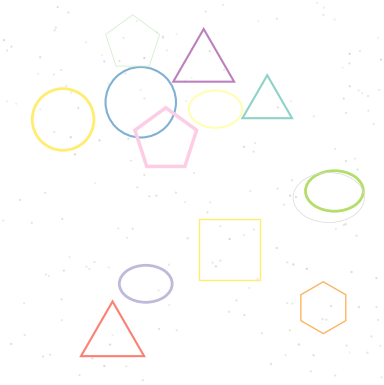[{"shape": "triangle", "thickness": 1.5, "radius": 0.37, "center": [0.694, 0.73]}, {"shape": "oval", "thickness": 1.5, "radius": 0.35, "center": [0.56, 0.716]}, {"shape": "oval", "thickness": 2, "radius": 0.34, "center": [0.379, 0.263]}, {"shape": "triangle", "thickness": 1.5, "radius": 0.47, "center": [0.292, 0.122]}, {"shape": "circle", "thickness": 1.5, "radius": 0.46, "center": [0.366, 0.734]}, {"shape": "hexagon", "thickness": 1, "radius": 0.34, "center": [0.84, 0.201]}, {"shape": "oval", "thickness": 2, "radius": 0.38, "center": [0.869, 0.504]}, {"shape": "pentagon", "thickness": 2.5, "radius": 0.42, "center": [0.431, 0.636]}, {"shape": "oval", "thickness": 0.5, "radius": 0.46, "center": [0.854, 0.487]}, {"shape": "triangle", "thickness": 1.5, "radius": 0.46, "center": [0.529, 0.833]}, {"shape": "pentagon", "thickness": 0.5, "radius": 0.37, "center": [0.344, 0.888]}, {"shape": "square", "thickness": 1, "radius": 0.4, "center": [0.596, 0.351]}, {"shape": "circle", "thickness": 2, "radius": 0.4, "center": [0.164, 0.69]}]